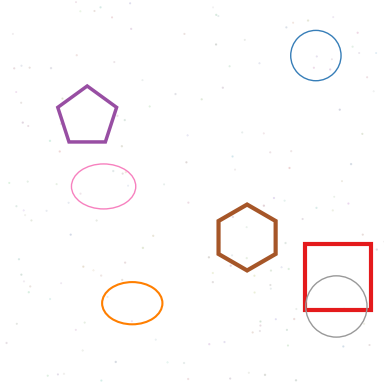[{"shape": "square", "thickness": 3, "radius": 0.43, "center": [0.878, 0.28]}, {"shape": "circle", "thickness": 1, "radius": 0.33, "center": [0.82, 0.856]}, {"shape": "pentagon", "thickness": 2.5, "radius": 0.4, "center": [0.226, 0.696]}, {"shape": "oval", "thickness": 1.5, "radius": 0.39, "center": [0.344, 0.212]}, {"shape": "hexagon", "thickness": 3, "radius": 0.43, "center": [0.642, 0.383]}, {"shape": "oval", "thickness": 1, "radius": 0.42, "center": [0.269, 0.516]}, {"shape": "circle", "thickness": 1, "radius": 0.4, "center": [0.874, 0.204]}]